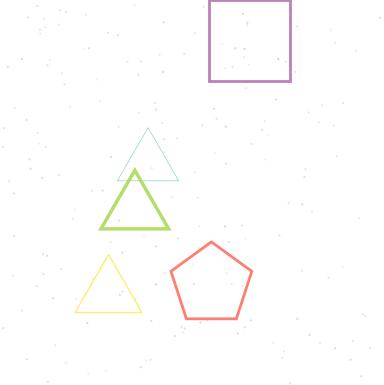[{"shape": "triangle", "thickness": 0.5, "radius": 0.46, "center": [0.384, 0.576]}, {"shape": "pentagon", "thickness": 2, "radius": 0.55, "center": [0.549, 0.261]}, {"shape": "triangle", "thickness": 2.5, "radius": 0.51, "center": [0.35, 0.456]}, {"shape": "square", "thickness": 2, "radius": 0.53, "center": [0.649, 0.895]}, {"shape": "triangle", "thickness": 1, "radius": 0.5, "center": [0.282, 0.238]}]